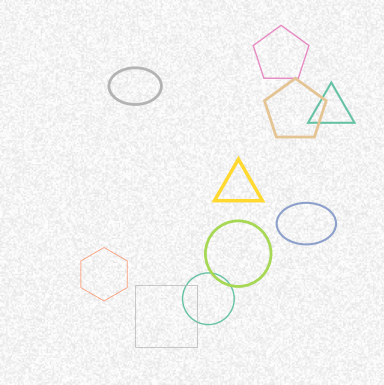[{"shape": "circle", "thickness": 1, "radius": 0.34, "center": [0.541, 0.224]}, {"shape": "triangle", "thickness": 1.5, "radius": 0.35, "center": [0.861, 0.716]}, {"shape": "hexagon", "thickness": 0.5, "radius": 0.35, "center": [0.27, 0.288]}, {"shape": "oval", "thickness": 1.5, "radius": 0.39, "center": [0.796, 0.419]}, {"shape": "pentagon", "thickness": 1, "radius": 0.38, "center": [0.73, 0.858]}, {"shape": "circle", "thickness": 2, "radius": 0.43, "center": [0.619, 0.341]}, {"shape": "triangle", "thickness": 2.5, "radius": 0.36, "center": [0.619, 0.515]}, {"shape": "pentagon", "thickness": 2, "radius": 0.42, "center": [0.767, 0.712]}, {"shape": "oval", "thickness": 2, "radius": 0.34, "center": [0.351, 0.776]}, {"shape": "square", "thickness": 0.5, "radius": 0.41, "center": [0.431, 0.179]}]